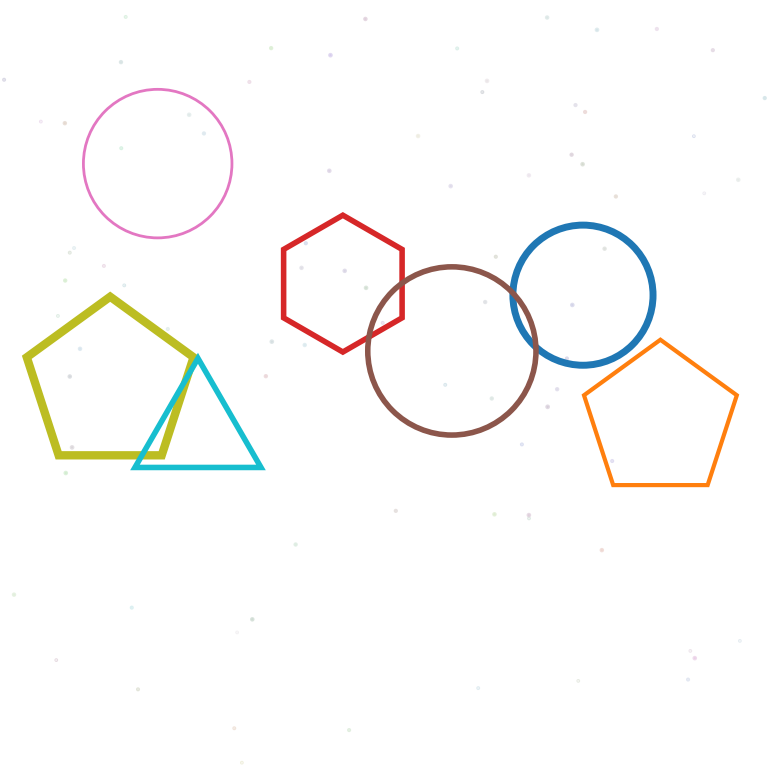[{"shape": "circle", "thickness": 2.5, "radius": 0.45, "center": [0.757, 0.617]}, {"shape": "pentagon", "thickness": 1.5, "radius": 0.52, "center": [0.858, 0.454]}, {"shape": "hexagon", "thickness": 2, "radius": 0.44, "center": [0.445, 0.632]}, {"shape": "circle", "thickness": 2, "radius": 0.55, "center": [0.587, 0.544]}, {"shape": "circle", "thickness": 1, "radius": 0.48, "center": [0.205, 0.788]}, {"shape": "pentagon", "thickness": 3, "radius": 0.57, "center": [0.143, 0.501]}, {"shape": "triangle", "thickness": 2, "radius": 0.47, "center": [0.257, 0.44]}]